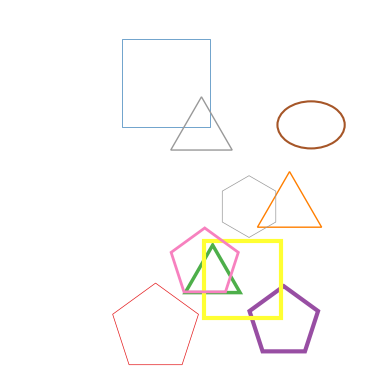[{"shape": "pentagon", "thickness": 0.5, "radius": 0.59, "center": [0.404, 0.147]}, {"shape": "square", "thickness": 0.5, "radius": 0.57, "center": [0.431, 0.784]}, {"shape": "triangle", "thickness": 2.5, "radius": 0.41, "center": [0.552, 0.281]}, {"shape": "pentagon", "thickness": 3, "radius": 0.47, "center": [0.737, 0.163]}, {"shape": "triangle", "thickness": 1, "radius": 0.48, "center": [0.752, 0.458]}, {"shape": "square", "thickness": 3, "radius": 0.5, "center": [0.63, 0.274]}, {"shape": "oval", "thickness": 1.5, "radius": 0.44, "center": [0.808, 0.676]}, {"shape": "pentagon", "thickness": 2, "radius": 0.46, "center": [0.532, 0.316]}, {"shape": "triangle", "thickness": 1, "radius": 0.46, "center": [0.523, 0.656]}, {"shape": "hexagon", "thickness": 0.5, "radius": 0.4, "center": [0.647, 0.463]}]